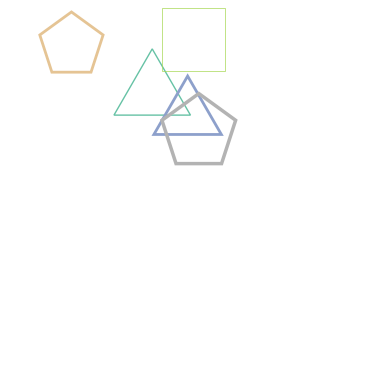[{"shape": "triangle", "thickness": 1, "radius": 0.57, "center": [0.395, 0.758]}, {"shape": "triangle", "thickness": 2, "radius": 0.51, "center": [0.487, 0.701]}, {"shape": "square", "thickness": 0.5, "radius": 0.41, "center": [0.502, 0.897]}, {"shape": "pentagon", "thickness": 2, "radius": 0.43, "center": [0.186, 0.882]}, {"shape": "pentagon", "thickness": 2.5, "radius": 0.5, "center": [0.516, 0.656]}]